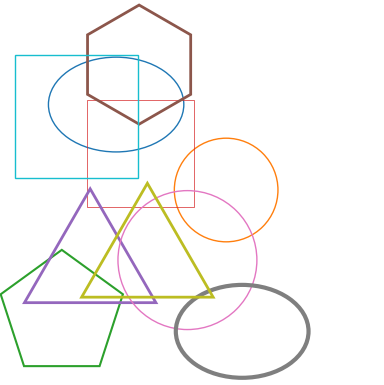[{"shape": "oval", "thickness": 1, "radius": 0.88, "center": [0.302, 0.728]}, {"shape": "circle", "thickness": 1, "radius": 0.67, "center": [0.587, 0.506]}, {"shape": "pentagon", "thickness": 1.5, "radius": 0.83, "center": [0.161, 0.184]}, {"shape": "square", "thickness": 0.5, "radius": 0.69, "center": [0.366, 0.602]}, {"shape": "triangle", "thickness": 2, "radius": 0.99, "center": [0.234, 0.312]}, {"shape": "hexagon", "thickness": 2, "radius": 0.77, "center": [0.361, 0.832]}, {"shape": "circle", "thickness": 1, "radius": 0.9, "center": [0.487, 0.324]}, {"shape": "oval", "thickness": 3, "radius": 0.86, "center": [0.629, 0.139]}, {"shape": "triangle", "thickness": 2, "radius": 0.99, "center": [0.383, 0.327]}, {"shape": "square", "thickness": 1, "radius": 0.8, "center": [0.199, 0.699]}]